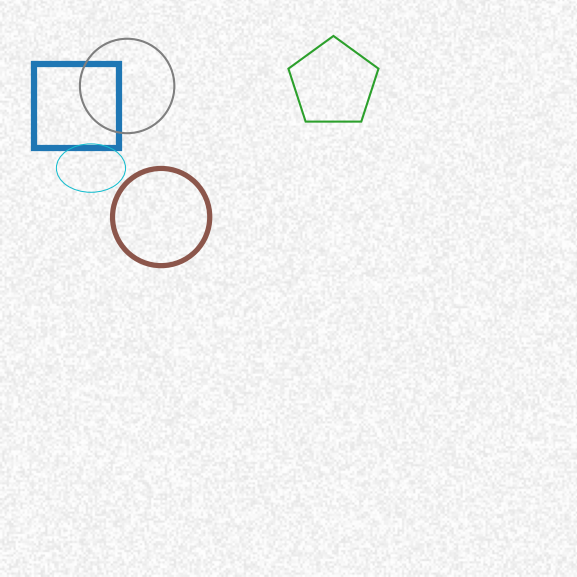[{"shape": "square", "thickness": 3, "radius": 0.37, "center": [0.132, 0.815]}, {"shape": "pentagon", "thickness": 1, "radius": 0.41, "center": [0.577, 0.855]}, {"shape": "circle", "thickness": 2.5, "radius": 0.42, "center": [0.279, 0.623]}, {"shape": "circle", "thickness": 1, "radius": 0.41, "center": [0.22, 0.85]}, {"shape": "oval", "thickness": 0.5, "radius": 0.3, "center": [0.158, 0.708]}]